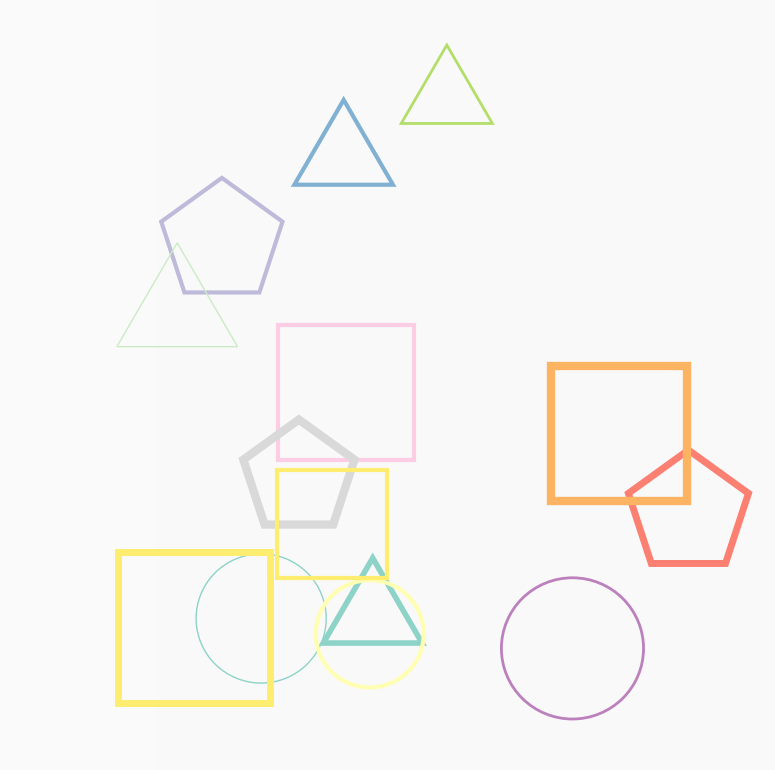[{"shape": "triangle", "thickness": 2, "radius": 0.37, "center": [0.481, 0.202]}, {"shape": "circle", "thickness": 0.5, "radius": 0.42, "center": [0.337, 0.197]}, {"shape": "circle", "thickness": 1.5, "radius": 0.35, "center": [0.477, 0.177]}, {"shape": "pentagon", "thickness": 1.5, "radius": 0.41, "center": [0.286, 0.687]}, {"shape": "pentagon", "thickness": 2.5, "radius": 0.41, "center": [0.888, 0.334]}, {"shape": "triangle", "thickness": 1.5, "radius": 0.37, "center": [0.443, 0.797]}, {"shape": "square", "thickness": 3, "radius": 0.44, "center": [0.798, 0.437]}, {"shape": "triangle", "thickness": 1, "radius": 0.34, "center": [0.577, 0.874]}, {"shape": "square", "thickness": 1.5, "radius": 0.44, "center": [0.447, 0.49]}, {"shape": "pentagon", "thickness": 3, "radius": 0.38, "center": [0.386, 0.38]}, {"shape": "circle", "thickness": 1, "radius": 0.46, "center": [0.739, 0.158]}, {"shape": "triangle", "thickness": 0.5, "radius": 0.45, "center": [0.229, 0.595]}, {"shape": "square", "thickness": 2.5, "radius": 0.49, "center": [0.25, 0.185]}, {"shape": "square", "thickness": 1.5, "radius": 0.35, "center": [0.428, 0.32]}]